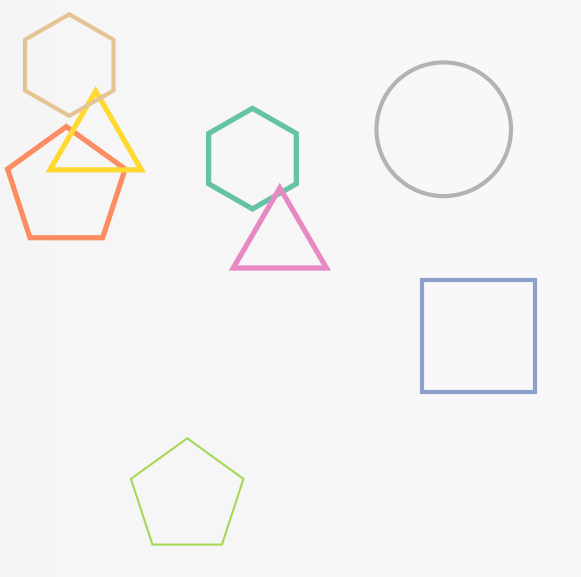[{"shape": "hexagon", "thickness": 2.5, "radius": 0.44, "center": [0.434, 0.724]}, {"shape": "pentagon", "thickness": 2.5, "radius": 0.53, "center": [0.114, 0.674]}, {"shape": "square", "thickness": 2, "radius": 0.48, "center": [0.823, 0.417]}, {"shape": "triangle", "thickness": 2.5, "radius": 0.46, "center": [0.481, 0.581]}, {"shape": "pentagon", "thickness": 1, "radius": 0.51, "center": [0.322, 0.138]}, {"shape": "triangle", "thickness": 2.5, "radius": 0.45, "center": [0.165, 0.75]}, {"shape": "hexagon", "thickness": 2, "radius": 0.44, "center": [0.119, 0.886]}, {"shape": "circle", "thickness": 2, "radius": 0.58, "center": [0.763, 0.775]}]